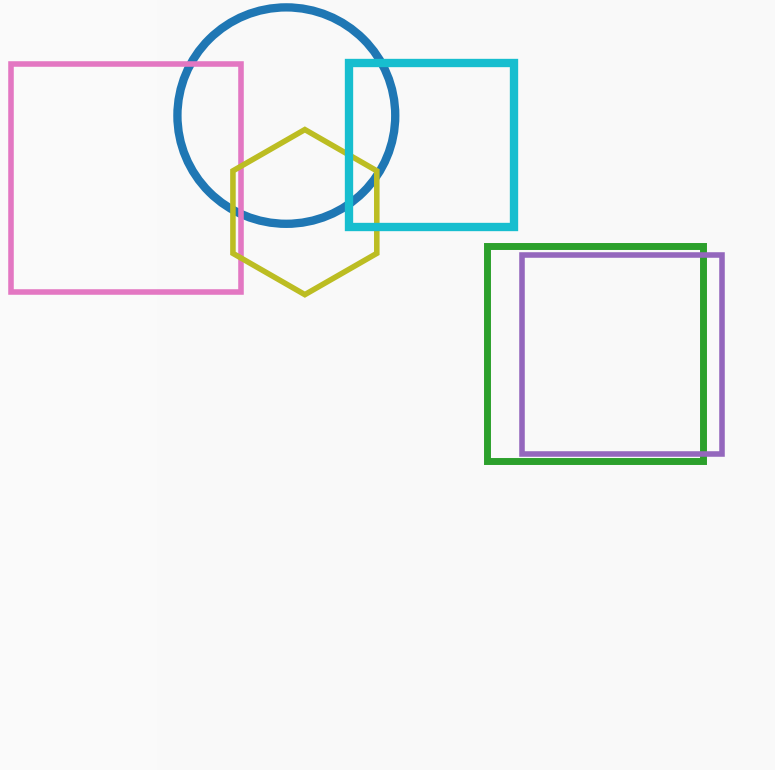[{"shape": "circle", "thickness": 3, "radius": 0.7, "center": [0.369, 0.85]}, {"shape": "square", "thickness": 2.5, "radius": 0.7, "center": [0.768, 0.541]}, {"shape": "square", "thickness": 2, "radius": 0.64, "center": [0.802, 0.54]}, {"shape": "square", "thickness": 2, "radius": 0.74, "center": [0.163, 0.769]}, {"shape": "hexagon", "thickness": 2, "radius": 0.54, "center": [0.393, 0.725]}, {"shape": "square", "thickness": 3, "radius": 0.53, "center": [0.557, 0.812]}]